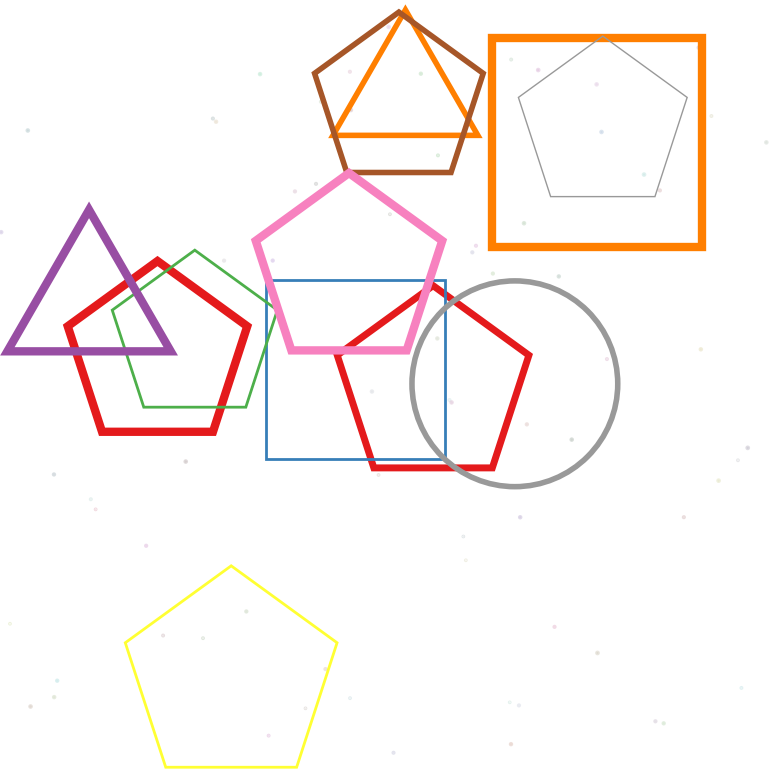[{"shape": "pentagon", "thickness": 3, "radius": 0.61, "center": [0.205, 0.538]}, {"shape": "pentagon", "thickness": 2.5, "radius": 0.65, "center": [0.562, 0.498]}, {"shape": "square", "thickness": 1, "radius": 0.58, "center": [0.462, 0.52]}, {"shape": "pentagon", "thickness": 1, "radius": 0.56, "center": [0.253, 0.562]}, {"shape": "triangle", "thickness": 3, "radius": 0.61, "center": [0.116, 0.605]}, {"shape": "square", "thickness": 3, "radius": 0.68, "center": [0.775, 0.815]}, {"shape": "triangle", "thickness": 2, "radius": 0.54, "center": [0.527, 0.879]}, {"shape": "pentagon", "thickness": 1, "radius": 0.72, "center": [0.3, 0.121]}, {"shape": "pentagon", "thickness": 2, "radius": 0.58, "center": [0.518, 0.869]}, {"shape": "pentagon", "thickness": 3, "radius": 0.64, "center": [0.453, 0.648]}, {"shape": "circle", "thickness": 2, "radius": 0.67, "center": [0.669, 0.502]}, {"shape": "pentagon", "thickness": 0.5, "radius": 0.58, "center": [0.783, 0.838]}]